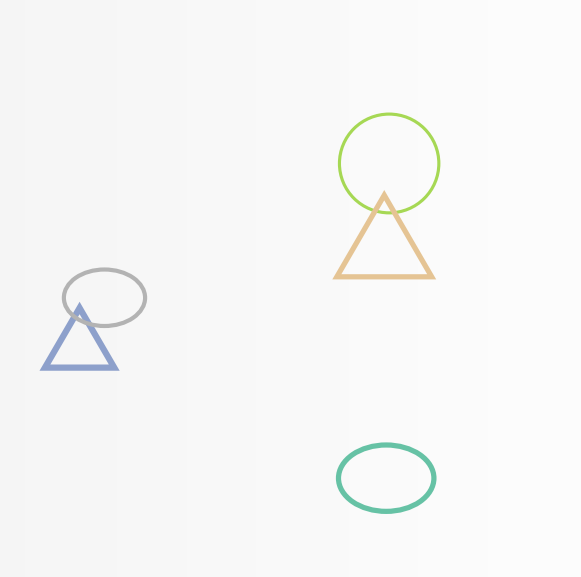[{"shape": "oval", "thickness": 2.5, "radius": 0.41, "center": [0.664, 0.171]}, {"shape": "triangle", "thickness": 3, "radius": 0.34, "center": [0.137, 0.397]}, {"shape": "circle", "thickness": 1.5, "radius": 0.43, "center": [0.67, 0.716]}, {"shape": "triangle", "thickness": 2.5, "radius": 0.47, "center": [0.661, 0.567]}, {"shape": "oval", "thickness": 2, "radius": 0.35, "center": [0.18, 0.484]}]